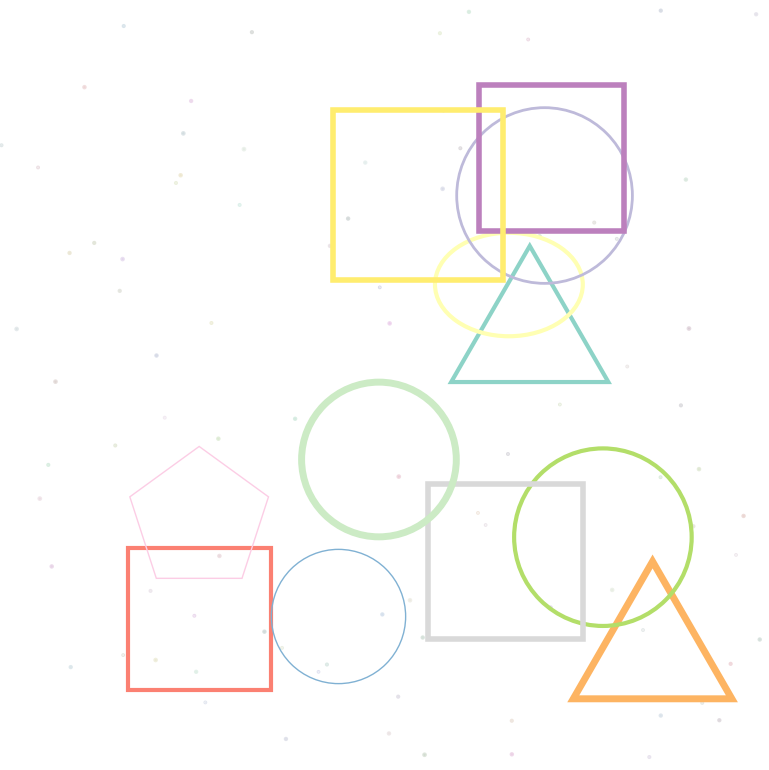[{"shape": "triangle", "thickness": 1.5, "radius": 0.59, "center": [0.688, 0.563]}, {"shape": "oval", "thickness": 1.5, "radius": 0.48, "center": [0.661, 0.631]}, {"shape": "circle", "thickness": 1, "radius": 0.57, "center": [0.707, 0.746]}, {"shape": "square", "thickness": 1.5, "radius": 0.46, "center": [0.259, 0.196]}, {"shape": "circle", "thickness": 0.5, "radius": 0.44, "center": [0.44, 0.199]}, {"shape": "triangle", "thickness": 2.5, "radius": 0.59, "center": [0.848, 0.152]}, {"shape": "circle", "thickness": 1.5, "radius": 0.58, "center": [0.783, 0.302]}, {"shape": "pentagon", "thickness": 0.5, "radius": 0.47, "center": [0.259, 0.326]}, {"shape": "square", "thickness": 2, "radius": 0.5, "center": [0.656, 0.271]}, {"shape": "square", "thickness": 2, "radius": 0.47, "center": [0.716, 0.795]}, {"shape": "circle", "thickness": 2.5, "radius": 0.5, "center": [0.492, 0.403]}, {"shape": "square", "thickness": 2, "radius": 0.55, "center": [0.543, 0.747]}]